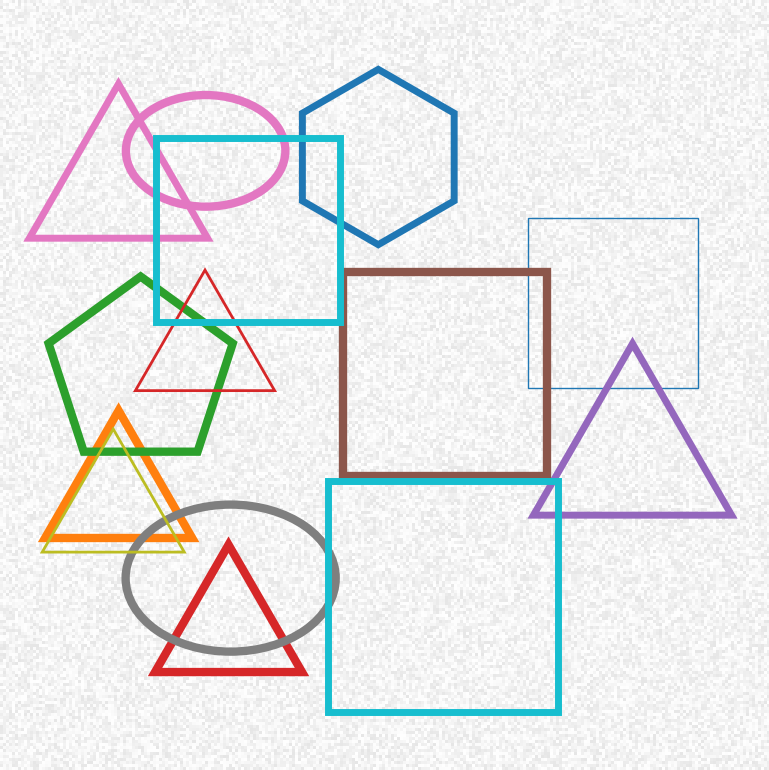[{"shape": "square", "thickness": 0.5, "radius": 0.55, "center": [0.796, 0.607]}, {"shape": "hexagon", "thickness": 2.5, "radius": 0.57, "center": [0.491, 0.796]}, {"shape": "triangle", "thickness": 3, "radius": 0.55, "center": [0.154, 0.356]}, {"shape": "pentagon", "thickness": 3, "radius": 0.63, "center": [0.183, 0.515]}, {"shape": "triangle", "thickness": 3, "radius": 0.55, "center": [0.297, 0.182]}, {"shape": "triangle", "thickness": 1, "radius": 0.52, "center": [0.266, 0.545]}, {"shape": "triangle", "thickness": 2.5, "radius": 0.74, "center": [0.821, 0.405]}, {"shape": "square", "thickness": 3, "radius": 0.66, "center": [0.578, 0.514]}, {"shape": "oval", "thickness": 3, "radius": 0.52, "center": [0.267, 0.804]}, {"shape": "triangle", "thickness": 2.5, "radius": 0.67, "center": [0.154, 0.757]}, {"shape": "oval", "thickness": 3, "radius": 0.68, "center": [0.3, 0.249]}, {"shape": "triangle", "thickness": 1, "radius": 0.53, "center": [0.147, 0.336]}, {"shape": "square", "thickness": 2.5, "radius": 0.75, "center": [0.576, 0.225]}, {"shape": "square", "thickness": 2.5, "radius": 0.6, "center": [0.321, 0.702]}]